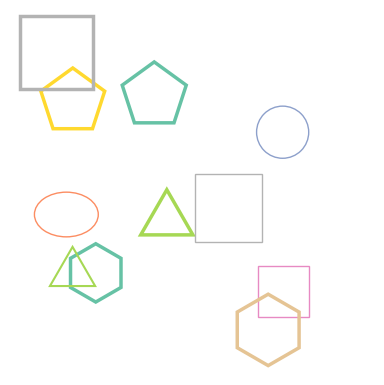[{"shape": "hexagon", "thickness": 2.5, "radius": 0.38, "center": [0.249, 0.291]}, {"shape": "pentagon", "thickness": 2.5, "radius": 0.44, "center": [0.401, 0.752]}, {"shape": "oval", "thickness": 1, "radius": 0.41, "center": [0.172, 0.443]}, {"shape": "circle", "thickness": 1, "radius": 0.34, "center": [0.734, 0.657]}, {"shape": "square", "thickness": 1, "radius": 0.33, "center": [0.737, 0.243]}, {"shape": "triangle", "thickness": 2.5, "radius": 0.39, "center": [0.433, 0.429]}, {"shape": "triangle", "thickness": 1.5, "radius": 0.34, "center": [0.188, 0.291]}, {"shape": "pentagon", "thickness": 2.5, "radius": 0.44, "center": [0.189, 0.736]}, {"shape": "hexagon", "thickness": 2.5, "radius": 0.46, "center": [0.697, 0.143]}, {"shape": "square", "thickness": 2.5, "radius": 0.47, "center": [0.147, 0.864]}, {"shape": "square", "thickness": 1, "radius": 0.44, "center": [0.594, 0.459]}]